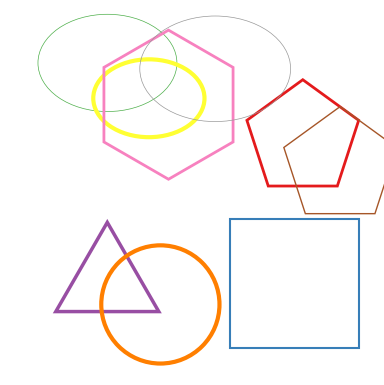[{"shape": "pentagon", "thickness": 2, "radius": 0.76, "center": [0.786, 0.64]}, {"shape": "square", "thickness": 1.5, "radius": 0.84, "center": [0.765, 0.263]}, {"shape": "oval", "thickness": 0.5, "radius": 0.9, "center": [0.279, 0.837]}, {"shape": "triangle", "thickness": 2.5, "radius": 0.77, "center": [0.279, 0.268]}, {"shape": "circle", "thickness": 3, "radius": 0.77, "center": [0.417, 0.209]}, {"shape": "oval", "thickness": 3, "radius": 0.72, "center": [0.387, 0.745]}, {"shape": "pentagon", "thickness": 1, "radius": 0.77, "center": [0.883, 0.569]}, {"shape": "hexagon", "thickness": 2, "radius": 0.97, "center": [0.438, 0.728]}, {"shape": "oval", "thickness": 0.5, "radius": 0.98, "center": [0.559, 0.821]}]